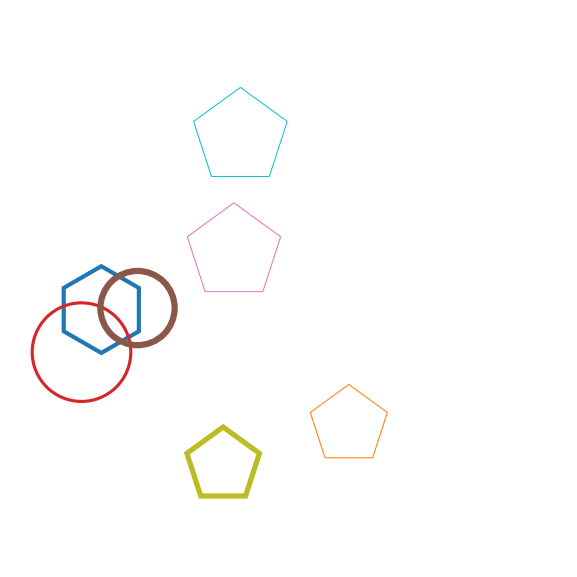[{"shape": "hexagon", "thickness": 2, "radius": 0.38, "center": [0.175, 0.463]}, {"shape": "pentagon", "thickness": 0.5, "radius": 0.35, "center": [0.604, 0.263]}, {"shape": "circle", "thickness": 1.5, "radius": 0.43, "center": [0.141, 0.389]}, {"shape": "circle", "thickness": 3, "radius": 0.32, "center": [0.238, 0.466]}, {"shape": "pentagon", "thickness": 0.5, "radius": 0.42, "center": [0.405, 0.563]}, {"shape": "pentagon", "thickness": 2.5, "radius": 0.33, "center": [0.386, 0.194]}, {"shape": "pentagon", "thickness": 0.5, "radius": 0.43, "center": [0.416, 0.763]}]